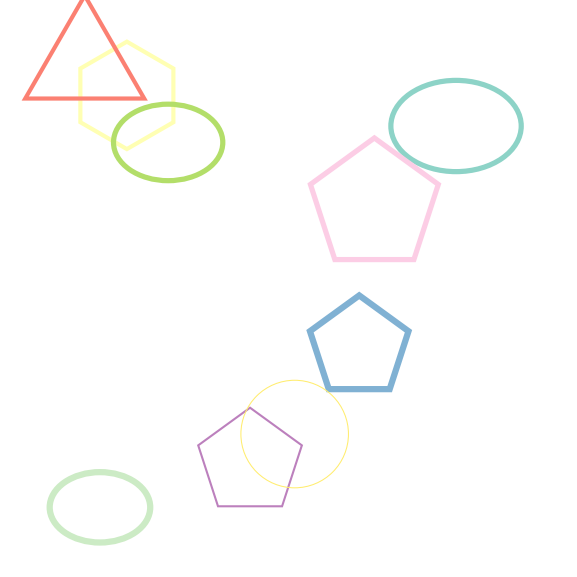[{"shape": "oval", "thickness": 2.5, "radius": 0.56, "center": [0.79, 0.781]}, {"shape": "hexagon", "thickness": 2, "radius": 0.46, "center": [0.22, 0.834]}, {"shape": "triangle", "thickness": 2, "radius": 0.59, "center": [0.147, 0.888]}, {"shape": "pentagon", "thickness": 3, "radius": 0.45, "center": [0.622, 0.398]}, {"shape": "oval", "thickness": 2.5, "radius": 0.47, "center": [0.291, 0.753]}, {"shape": "pentagon", "thickness": 2.5, "radius": 0.58, "center": [0.648, 0.644]}, {"shape": "pentagon", "thickness": 1, "radius": 0.47, "center": [0.433, 0.199]}, {"shape": "oval", "thickness": 3, "radius": 0.44, "center": [0.173, 0.121]}, {"shape": "circle", "thickness": 0.5, "radius": 0.47, "center": [0.51, 0.248]}]